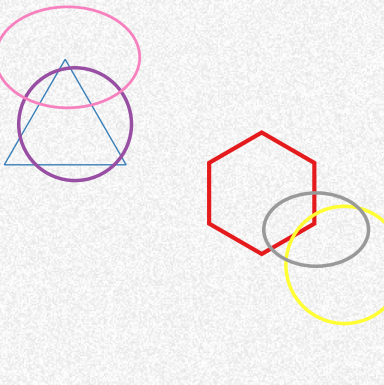[{"shape": "hexagon", "thickness": 3, "radius": 0.79, "center": [0.68, 0.498]}, {"shape": "triangle", "thickness": 1, "radius": 0.91, "center": [0.169, 0.663]}, {"shape": "circle", "thickness": 2.5, "radius": 0.73, "center": [0.195, 0.677]}, {"shape": "circle", "thickness": 2.5, "radius": 0.76, "center": [0.895, 0.312]}, {"shape": "oval", "thickness": 2, "radius": 0.94, "center": [0.176, 0.851]}, {"shape": "oval", "thickness": 2.5, "radius": 0.68, "center": [0.821, 0.404]}]